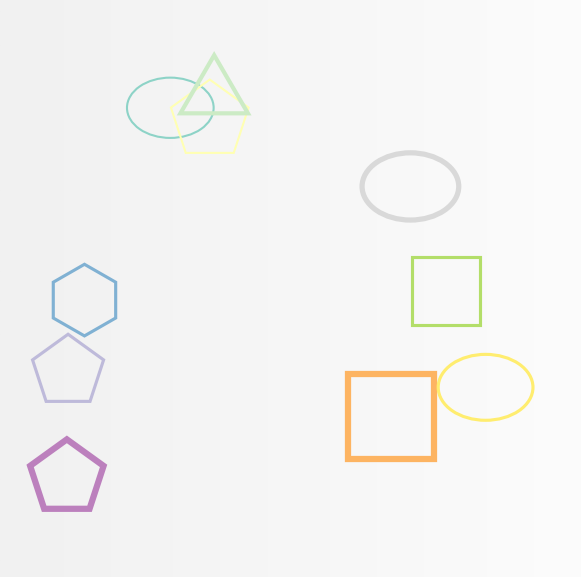[{"shape": "oval", "thickness": 1, "radius": 0.37, "center": [0.293, 0.813]}, {"shape": "pentagon", "thickness": 1, "radius": 0.35, "center": [0.361, 0.791]}, {"shape": "pentagon", "thickness": 1.5, "radius": 0.32, "center": [0.117, 0.356]}, {"shape": "hexagon", "thickness": 1.5, "radius": 0.31, "center": [0.145, 0.479]}, {"shape": "square", "thickness": 3, "radius": 0.37, "center": [0.672, 0.278]}, {"shape": "square", "thickness": 1.5, "radius": 0.29, "center": [0.767, 0.495]}, {"shape": "oval", "thickness": 2.5, "radius": 0.42, "center": [0.706, 0.676]}, {"shape": "pentagon", "thickness": 3, "radius": 0.33, "center": [0.115, 0.172]}, {"shape": "triangle", "thickness": 2, "radius": 0.34, "center": [0.368, 0.836]}, {"shape": "oval", "thickness": 1.5, "radius": 0.41, "center": [0.835, 0.328]}]